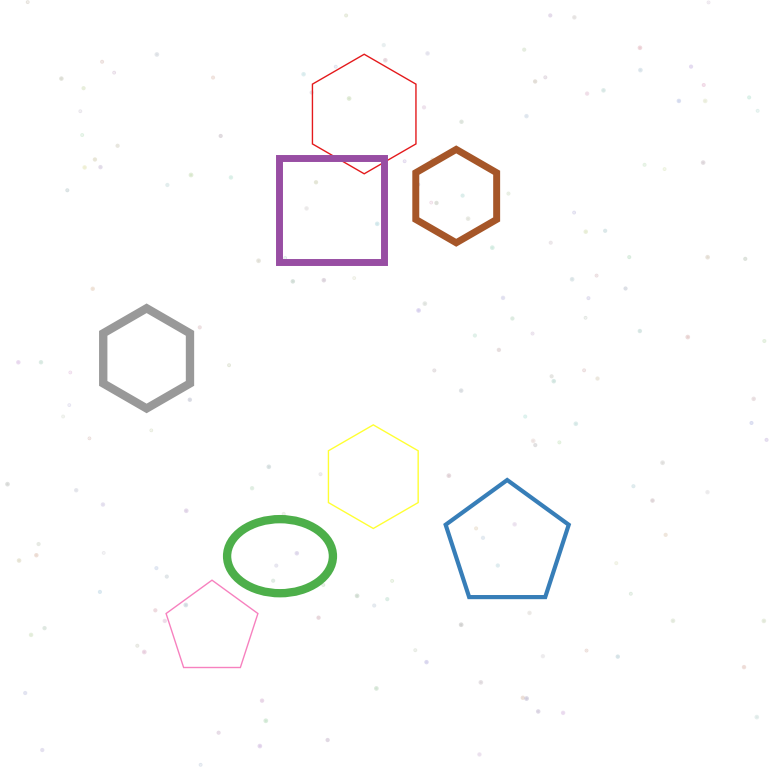[{"shape": "hexagon", "thickness": 0.5, "radius": 0.39, "center": [0.473, 0.852]}, {"shape": "pentagon", "thickness": 1.5, "radius": 0.42, "center": [0.659, 0.293]}, {"shape": "oval", "thickness": 3, "radius": 0.34, "center": [0.364, 0.278]}, {"shape": "square", "thickness": 2.5, "radius": 0.34, "center": [0.43, 0.727]}, {"shape": "hexagon", "thickness": 0.5, "radius": 0.34, "center": [0.485, 0.381]}, {"shape": "hexagon", "thickness": 2.5, "radius": 0.3, "center": [0.592, 0.745]}, {"shape": "pentagon", "thickness": 0.5, "radius": 0.31, "center": [0.275, 0.184]}, {"shape": "hexagon", "thickness": 3, "radius": 0.33, "center": [0.19, 0.535]}]